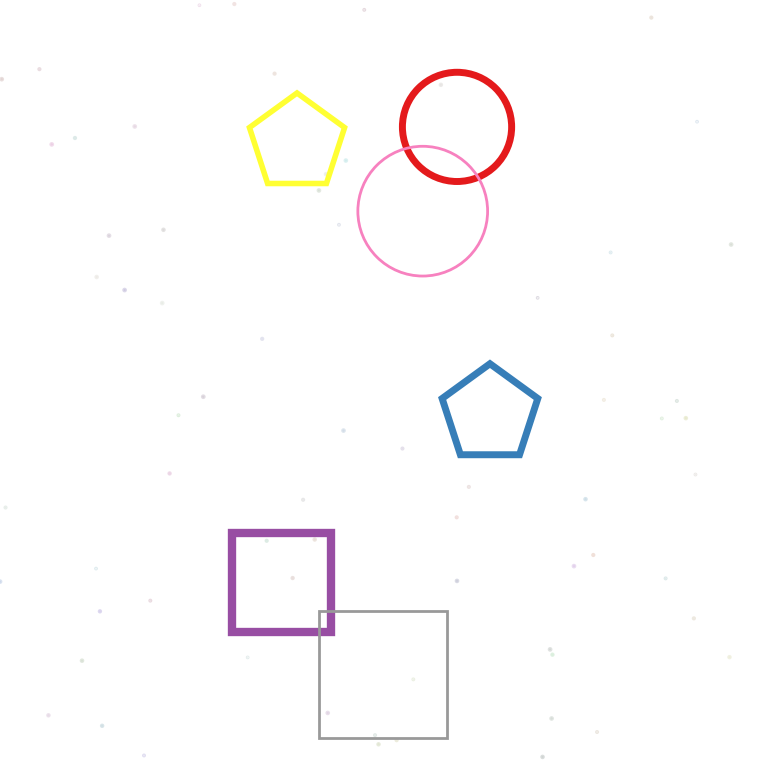[{"shape": "circle", "thickness": 2.5, "radius": 0.35, "center": [0.594, 0.835]}, {"shape": "pentagon", "thickness": 2.5, "radius": 0.33, "center": [0.636, 0.462]}, {"shape": "square", "thickness": 3, "radius": 0.32, "center": [0.365, 0.243]}, {"shape": "pentagon", "thickness": 2, "radius": 0.32, "center": [0.386, 0.814]}, {"shape": "circle", "thickness": 1, "radius": 0.42, "center": [0.549, 0.726]}, {"shape": "square", "thickness": 1, "radius": 0.41, "center": [0.497, 0.124]}]